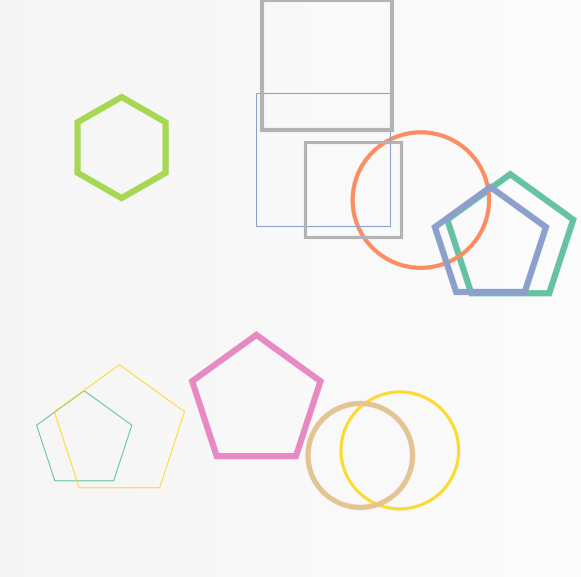[{"shape": "pentagon", "thickness": 3, "radius": 0.57, "center": [0.878, 0.584]}, {"shape": "pentagon", "thickness": 0.5, "radius": 0.43, "center": [0.145, 0.236]}, {"shape": "circle", "thickness": 2, "radius": 0.59, "center": [0.724, 0.653]}, {"shape": "square", "thickness": 0.5, "radius": 0.58, "center": [0.555, 0.723]}, {"shape": "pentagon", "thickness": 3, "radius": 0.5, "center": [0.844, 0.575]}, {"shape": "pentagon", "thickness": 3, "radius": 0.58, "center": [0.441, 0.303]}, {"shape": "hexagon", "thickness": 3, "radius": 0.44, "center": [0.209, 0.744]}, {"shape": "circle", "thickness": 1.5, "radius": 0.51, "center": [0.688, 0.219]}, {"shape": "pentagon", "thickness": 0.5, "radius": 0.59, "center": [0.206, 0.25]}, {"shape": "circle", "thickness": 2.5, "radius": 0.45, "center": [0.62, 0.21]}, {"shape": "square", "thickness": 1.5, "radius": 0.41, "center": [0.607, 0.671]}, {"shape": "square", "thickness": 2, "radius": 0.56, "center": [0.562, 0.887]}]